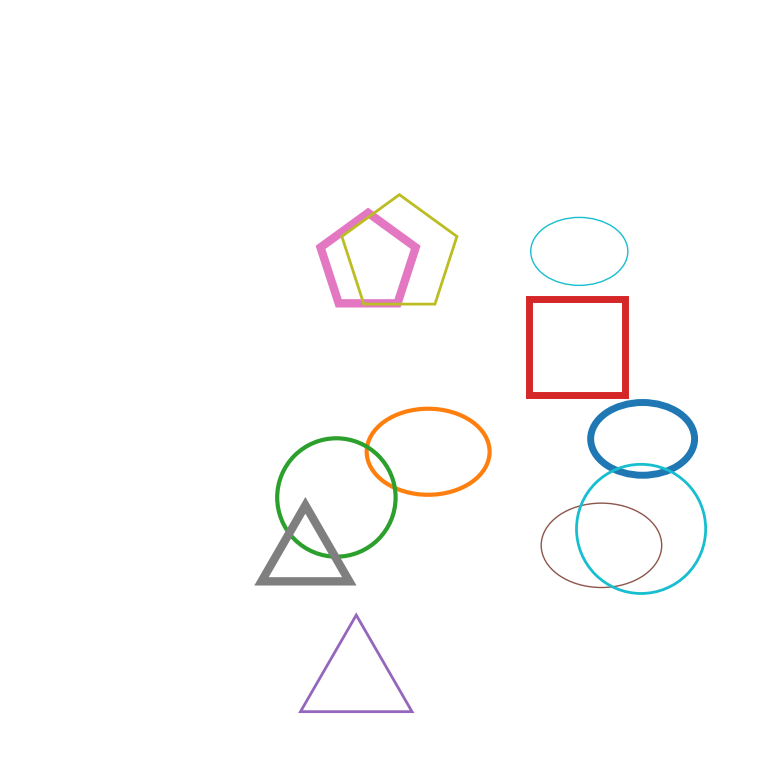[{"shape": "oval", "thickness": 2.5, "radius": 0.34, "center": [0.835, 0.43]}, {"shape": "oval", "thickness": 1.5, "radius": 0.4, "center": [0.556, 0.413]}, {"shape": "circle", "thickness": 1.5, "radius": 0.38, "center": [0.437, 0.354]}, {"shape": "square", "thickness": 2.5, "radius": 0.31, "center": [0.75, 0.549]}, {"shape": "triangle", "thickness": 1, "radius": 0.42, "center": [0.463, 0.118]}, {"shape": "oval", "thickness": 0.5, "radius": 0.39, "center": [0.781, 0.292]}, {"shape": "pentagon", "thickness": 3, "radius": 0.32, "center": [0.478, 0.659]}, {"shape": "triangle", "thickness": 3, "radius": 0.33, "center": [0.397, 0.278]}, {"shape": "pentagon", "thickness": 1, "radius": 0.39, "center": [0.519, 0.669]}, {"shape": "circle", "thickness": 1, "radius": 0.42, "center": [0.833, 0.313]}, {"shape": "oval", "thickness": 0.5, "radius": 0.32, "center": [0.752, 0.674]}]